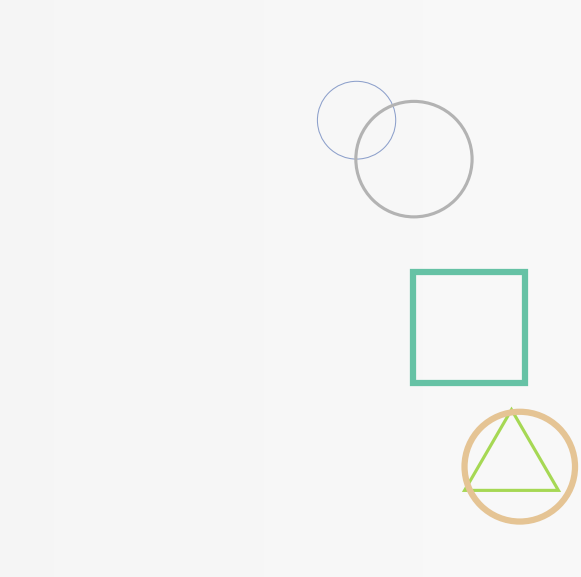[{"shape": "square", "thickness": 3, "radius": 0.48, "center": [0.808, 0.431]}, {"shape": "circle", "thickness": 0.5, "radius": 0.34, "center": [0.613, 0.791]}, {"shape": "triangle", "thickness": 1.5, "radius": 0.47, "center": [0.88, 0.197]}, {"shape": "circle", "thickness": 3, "radius": 0.48, "center": [0.894, 0.191]}, {"shape": "circle", "thickness": 1.5, "radius": 0.5, "center": [0.712, 0.724]}]